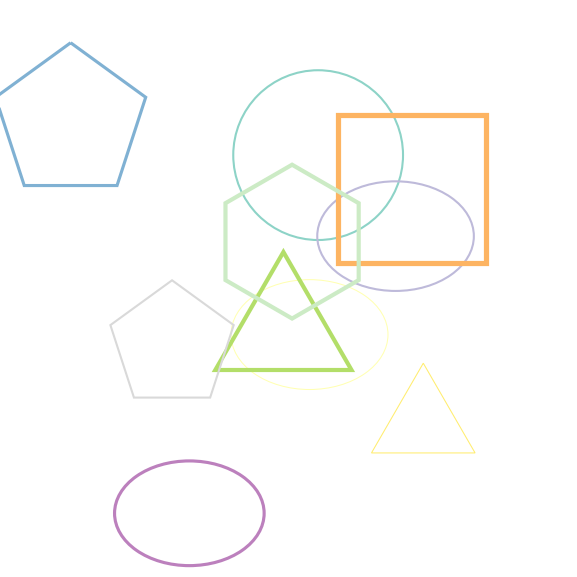[{"shape": "circle", "thickness": 1, "radius": 0.73, "center": [0.551, 0.731]}, {"shape": "oval", "thickness": 0.5, "radius": 0.68, "center": [0.536, 0.42]}, {"shape": "oval", "thickness": 1, "radius": 0.68, "center": [0.685, 0.59]}, {"shape": "pentagon", "thickness": 1.5, "radius": 0.68, "center": [0.122, 0.788]}, {"shape": "square", "thickness": 2.5, "radius": 0.64, "center": [0.713, 0.671]}, {"shape": "triangle", "thickness": 2, "radius": 0.68, "center": [0.491, 0.427]}, {"shape": "pentagon", "thickness": 1, "radius": 0.56, "center": [0.298, 0.402]}, {"shape": "oval", "thickness": 1.5, "radius": 0.65, "center": [0.328, 0.11]}, {"shape": "hexagon", "thickness": 2, "radius": 0.67, "center": [0.506, 0.581]}, {"shape": "triangle", "thickness": 0.5, "radius": 0.52, "center": [0.733, 0.267]}]